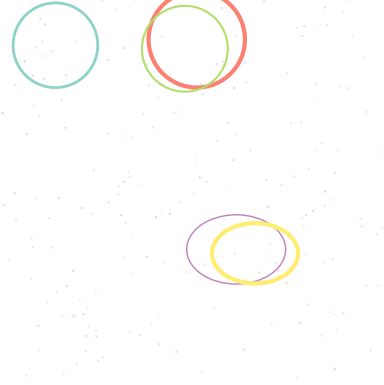[{"shape": "circle", "thickness": 2, "radius": 0.55, "center": [0.144, 0.883]}, {"shape": "circle", "thickness": 3, "radius": 0.63, "center": [0.511, 0.898]}, {"shape": "circle", "thickness": 1.5, "radius": 0.56, "center": [0.48, 0.873]}, {"shape": "oval", "thickness": 1, "radius": 0.64, "center": [0.613, 0.352]}, {"shape": "oval", "thickness": 3, "radius": 0.56, "center": [0.662, 0.342]}]